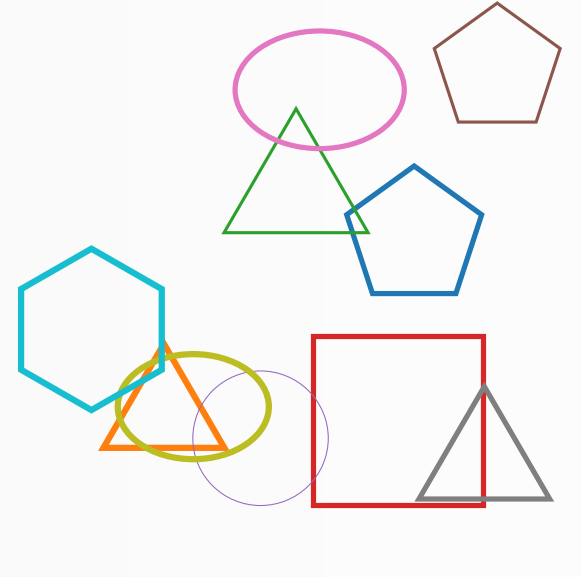[{"shape": "pentagon", "thickness": 2.5, "radius": 0.61, "center": [0.713, 0.59]}, {"shape": "triangle", "thickness": 3, "radius": 0.6, "center": [0.282, 0.284]}, {"shape": "triangle", "thickness": 1.5, "radius": 0.72, "center": [0.509, 0.668]}, {"shape": "square", "thickness": 2.5, "radius": 0.73, "center": [0.685, 0.27]}, {"shape": "circle", "thickness": 0.5, "radius": 0.58, "center": [0.448, 0.24]}, {"shape": "pentagon", "thickness": 1.5, "radius": 0.57, "center": [0.855, 0.88]}, {"shape": "oval", "thickness": 2.5, "radius": 0.73, "center": [0.55, 0.844]}, {"shape": "triangle", "thickness": 2.5, "radius": 0.65, "center": [0.833, 0.2]}, {"shape": "oval", "thickness": 3, "radius": 0.65, "center": [0.333, 0.295]}, {"shape": "hexagon", "thickness": 3, "radius": 0.7, "center": [0.157, 0.429]}]